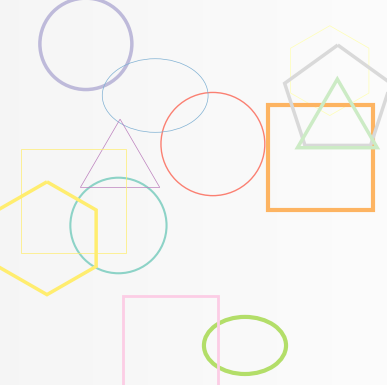[{"shape": "circle", "thickness": 1.5, "radius": 0.62, "center": [0.306, 0.414]}, {"shape": "hexagon", "thickness": 0.5, "radius": 0.58, "center": [0.851, 0.817]}, {"shape": "circle", "thickness": 2.5, "radius": 0.59, "center": [0.222, 0.886]}, {"shape": "circle", "thickness": 1, "radius": 0.67, "center": [0.549, 0.626]}, {"shape": "oval", "thickness": 0.5, "radius": 0.68, "center": [0.4, 0.752]}, {"shape": "square", "thickness": 3, "radius": 0.68, "center": [0.827, 0.592]}, {"shape": "oval", "thickness": 3, "radius": 0.53, "center": [0.632, 0.103]}, {"shape": "square", "thickness": 2, "radius": 0.62, "center": [0.44, 0.107]}, {"shape": "pentagon", "thickness": 2.5, "radius": 0.72, "center": [0.872, 0.739]}, {"shape": "triangle", "thickness": 0.5, "radius": 0.59, "center": [0.31, 0.572]}, {"shape": "triangle", "thickness": 2.5, "radius": 0.59, "center": [0.871, 0.676]}, {"shape": "square", "thickness": 0.5, "radius": 0.67, "center": [0.19, 0.477]}, {"shape": "hexagon", "thickness": 2.5, "radius": 0.73, "center": [0.121, 0.381]}]